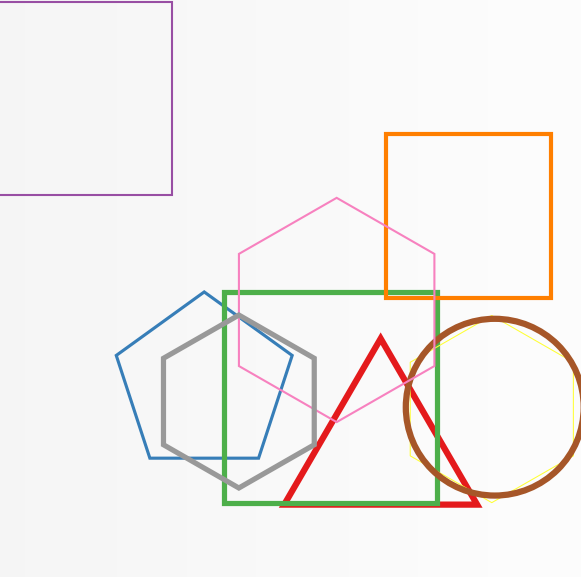[{"shape": "triangle", "thickness": 3, "radius": 0.96, "center": [0.655, 0.221]}, {"shape": "pentagon", "thickness": 1.5, "radius": 0.8, "center": [0.351, 0.334]}, {"shape": "square", "thickness": 2.5, "radius": 0.91, "center": [0.568, 0.311]}, {"shape": "square", "thickness": 1, "radius": 0.84, "center": [0.128, 0.829]}, {"shape": "square", "thickness": 2, "radius": 0.71, "center": [0.806, 0.625]}, {"shape": "hexagon", "thickness": 0.5, "radius": 0.81, "center": [0.846, 0.291]}, {"shape": "circle", "thickness": 3, "radius": 0.77, "center": [0.851, 0.294]}, {"shape": "hexagon", "thickness": 1, "radius": 0.97, "center": [0.579, 0.462]}, {"shape": "hexagon", "thickness": 2.5, "radius": 0.75, "center": [0.411, 0.304]}]